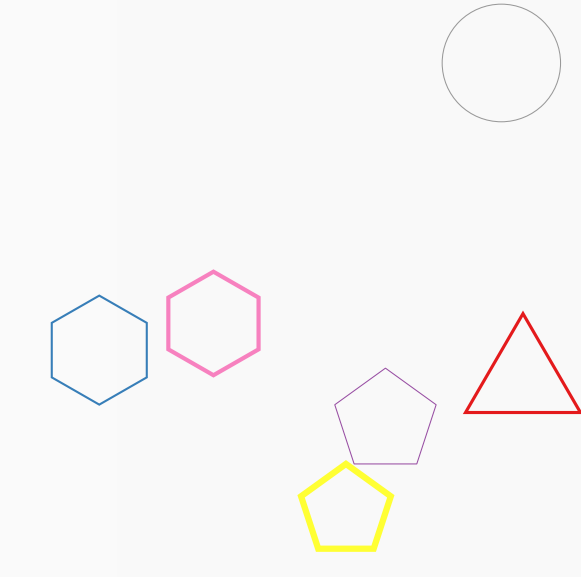[{"shape": "triangle", "thickness": 1.5, "radius": 0.57, "center": [0.9, 0.342]}, {"shape": "hexagon", "thickness": 1, "radius": 0.47, "center": [0.171, 0.393]}, {"shape": "pentagon", "thickness": 0.5, "radius": 0.46, "center": [0.663, 0.27]}, {"shape": "pentagon", "thickness": 3, "radius": 0.41, "center": [0.595, 0.115]}, {"shape": "hexagon", "thickness": 2, "radius": 0.45, "center": [0.367, 0.439]}, {"shape": "circle", "thickness": 0.5, "radius": 0.51, "center": [0.863, 0.89]}]